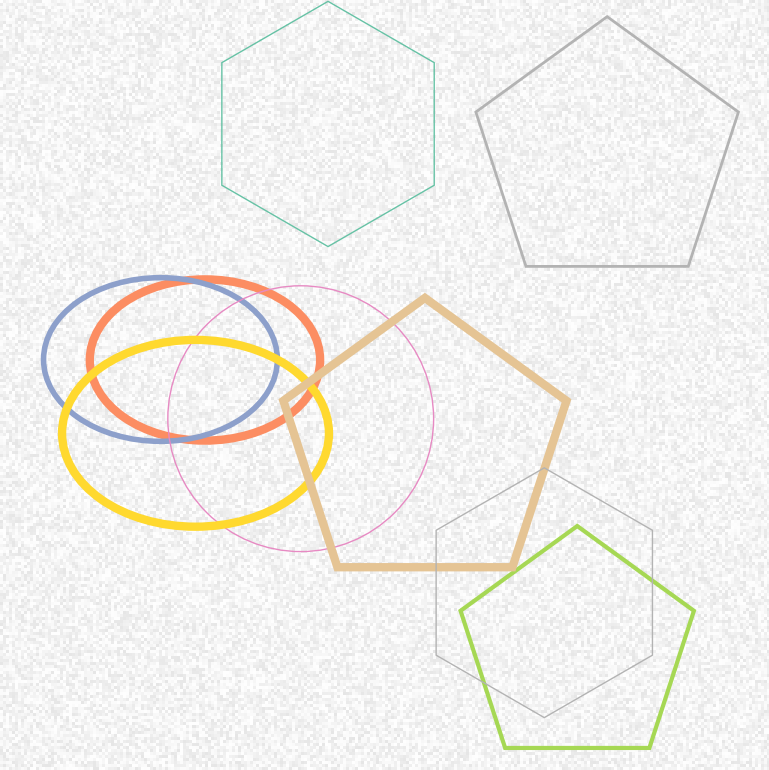[{"shape": "hexagon", "thickness": 0.5, "radius": 0.8, "center": [0.426, 0.839]}, {"shape": "oval", "thickness": 3, "radius": 0.75, "center": [0.266, 0.532]}, {"shape": "oval", "thickness": 2, "radius": 0.76, "center": [0.208, 0.533]}, {"shape": "circle", "thickness": 0.5, "radius": 0.86, "center": [0.391, 0.456]}, {"shape": "pentagon", "thickness": 1.5, "radius": 0.8, "center": [0.75, 0.158]}, {"shape": "oval", "thickness": 3, "radius": 0.87, "center": [0.254, 0.437]}, {"shape": "pentagon", "thickness": 3, "radius": 0.97, "center": [0.552, 0.42]}, {"shape": "hexagon", "thickness": 0.5, "radius": 0.81, "center": [0.707, 0.23]}, {"shape": "pentagon", "thickness": 1, "radius": 0.9, "center": [0.788, 0.799]}]